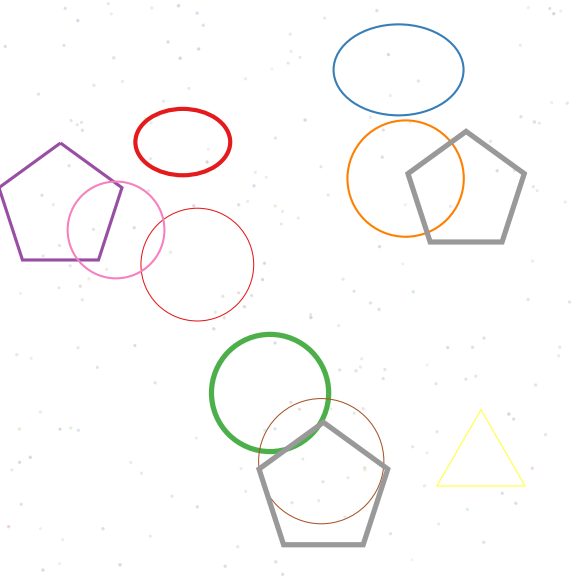[{"shape": "oval", "thickness": 2, "radius": 0.41, "center": [0.317, 0.753]}, {"shape": "circle", "thickness": 0.5, "radius": 0.49, "center": [0.342, 0.541]}, {"shape": "oval", "thickness": 1, "radius": 0.56, "center": [0.69, 0.878]}, {"shape": "circle", "thickness": 2.5, "radius": 0.51, "center": [0.468, 0.319]}, {"shape": "pentagon", "thickness": 1.5, "radius": 0.56, "center": [0.105, 0.64]}, {"shape": "circle", "thickness": 1, "radius": 0.5, "center": [0.702, 0.69]}, {"shape": "triangle", "thickness": 0.5, "radius": 0.44, "center": [0.833, 0.202]}, {"shape": "circle", "thickness": 0.5, "radius": 0.54, "center": [0.556, 0.201]}, {"shape": "circle", "thickness": 1, "radius": 0.42, "center": [0.201, 0.601]}, {"shape": "pentagon", "thickness": 2.5, "radius": 0.59, "center": [0.56, 0.151]}, {"shape": "pentagon", "thickness": 2.5, "radius": 0.53, "center": [0.807, 0.666]}]